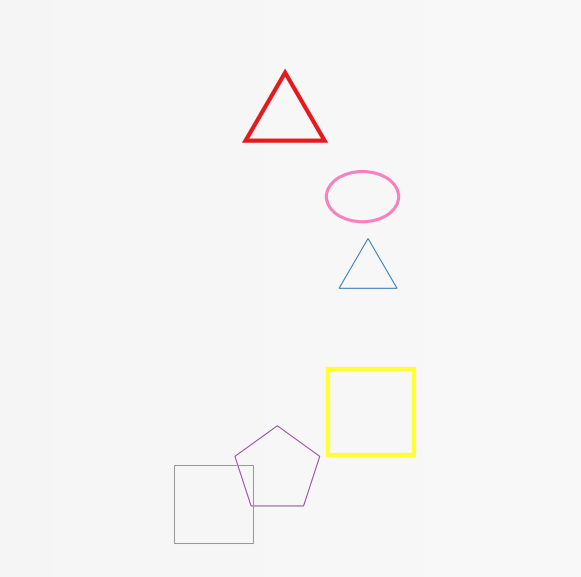[{"shape": "triangle", "thickness": 2, "radius": 0.39, "center": [0.49, 0.795]}, {"shape": "triangle", "thickness": 0.5, "radius": 0.29, "center": [0.633, 0.529]}, {"shape": "pentagon", "thickness": 0.5, "radius": 0.38, "center": [0.477, 0.185]}, {"shape": "square", "thickness": 2, "radius": 0.37, "center": [0.638, 0.286]}, {"shape": "oval", "thickness": 1.5, "radius": 0.31, "center": [0.624, 0.659]}, {"shape": "square", "thickness": 0.5, "radius": 0.34, "center": [0.367, 0.126]}]